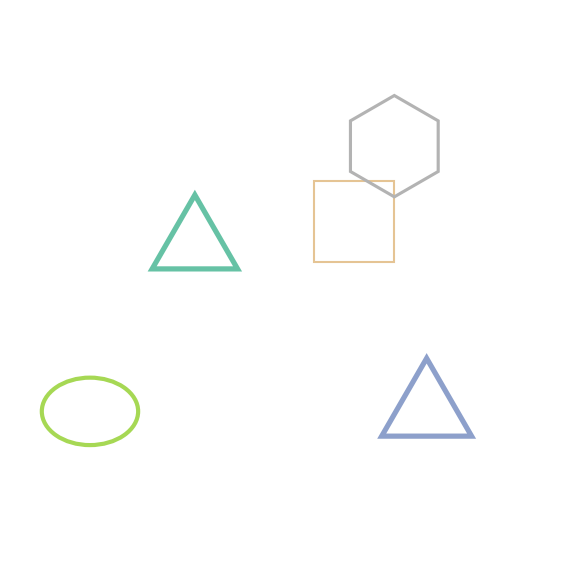[{"shape": "triangle", "thickness": 2.5, "radius": 0.43, "center": [0.337, 0.576]}, {"shape": "triangle", "thickness": 2.5, "radius": 0.45, "center": [0.739, 0.289]}, {"shape": "oval", "thickness": 2, "radius": 0.42, "center": [0.156, 0.287]}, {"shape": "square", "thickness": 1, "radius": 0.35, "center": [0.613, 0.616]}, {"shape": "hexagon", "thickness": 1.5, "radius": 0.44, "center": [0.683, 0.746]}]